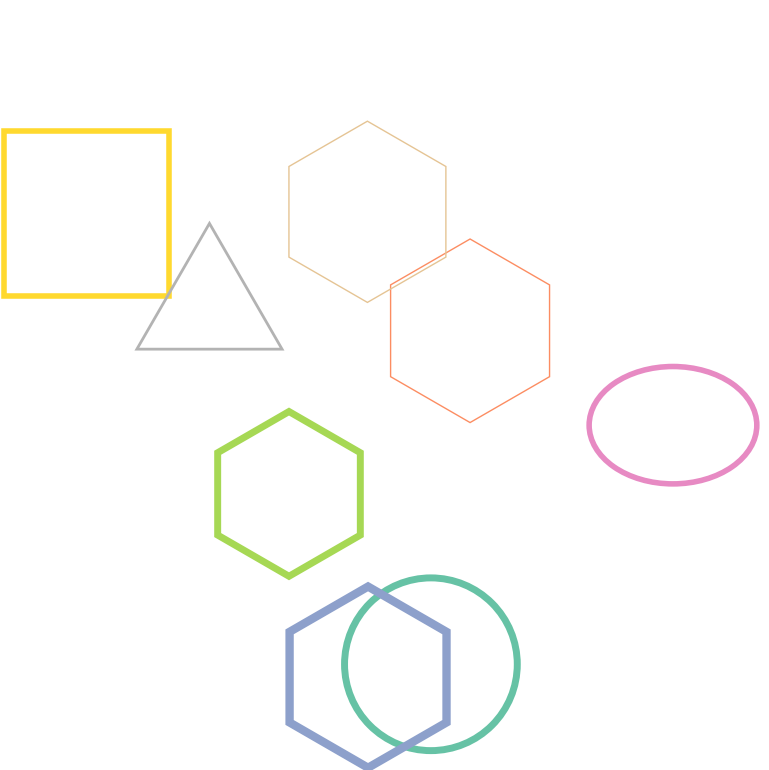[{"shape": "circle", "thickness": 2.5, "radius": 0.56, "center": [0.56, 0.137]}, {"shape": "hexagon", "thickness": 0.5, "radius": 0.6, "center": [0.61, 0.57]}, {"shape": "hexagon", "thickness": 3, "radius": 0.59, "center": [0.478, 0.121]}, {"shape": "oval", "thickness": 2, "radius": 0.54, "center": [0.874, 0.448]}, {"shape": "hexagon", "thickness": 2.5, "radius": 0.53, "center": [0.375, 0.359]}, {"shape": "square", "thickness": 2, "radius": 0.54, "center": [0.112, 0.723]}, {"shape": "hexagon", "thickness": 0.5, "radius": 0.59, "center": [0.477, 0.725]}, {"shape": "triangle", "thickness": 1, "radius": 0.54, "center": [0.272, 0.601]}]